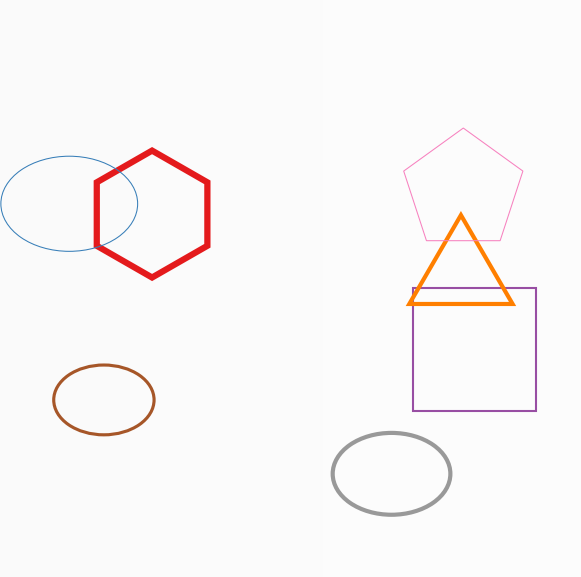[{"shape": "hexagon", "thickness": 3, "radius": 0.55, "center": [0.262, 0.628]}, {"shape": "oval", "thickness": 0.5, "radius": 0.59, "center": [0.119, 0.646]}, {"shape": "square", "thickness": 1, "radius": 0.53, "center": [0.817, 0.395]}, {"shape": "triangle", "thickness": 2, "radius": 0.51, "center": [0.793, 0.524]}, {"shape": "oval", "thickness": 1.5, "radius": 0.43, "center": [0.179, 0.307]}, {"shape": "pentagon", "thickness": 0.5, "radius": 0.54, "center": [0.797, 0.67]}, {"shape": "oval", "thickness": 2, "radius": 0.51, "center": [0.674, 0.179]}]